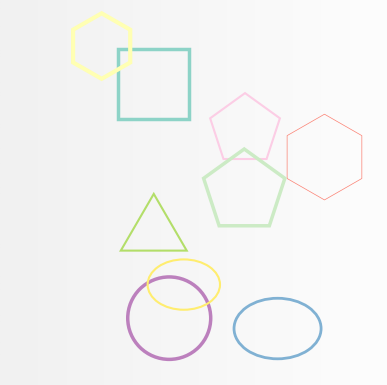[{"shape": "square", "thickness": 2.5, "radius": 0.46, "center": [0.397, 0.782]}, {"shape": "hexagon", "thickness": 3, "radius": 0.43, "center": [0.262, 0.88]}, {"shape": "hexagon", "thickness": 0.5, "radius": 0.56, "center": [0.837, 0.592]}, {"shape": "oval", "thickness": 2, "radius": 0.56, "center": [0.716, 0.147]}, {"shape": "triangle", "thickness": 1.5, "radius": 0.49, "center": [0.397, 0.398]}, {"shape": "pentagon", "thickness": 1.5, "radius": 0.47, "center": [0.632, 0.664]}, {"shape": "circle", "thickness": 2.5, "radius": 0.54, "center": [0.437, 0.174]}, {"shape": "pentagon", "thickness": 2.5, "radius": 0.55, "center": [0.63, 0.503]}, {"shape": "oval", "thickness": 1.5, "radius": 0.47, "center": [0.474, 0.261]}]